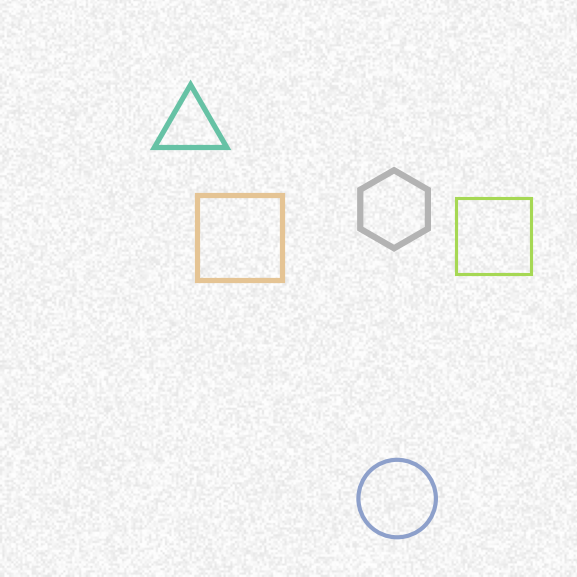[{"shape": "triangle", "thickness": 2.5, "radius": 0.36, "center": [0.33, 0.78]}, {"shape": "circle", "thickness": 2, "radius": 0.34, "center": [0.688, 0.136]}, {"shape": "square", "thickness": 1.5, "radius": 0.33, "center": [0.855, 0.591]}, {"shape": "square", "thickness": 2.5, "radius": 0.37, "center": [0.414, 0.588]}, {"shape": "hexagon", "thickness": 3, "radius": 0.34, "center": [0.682, 0.637]}]